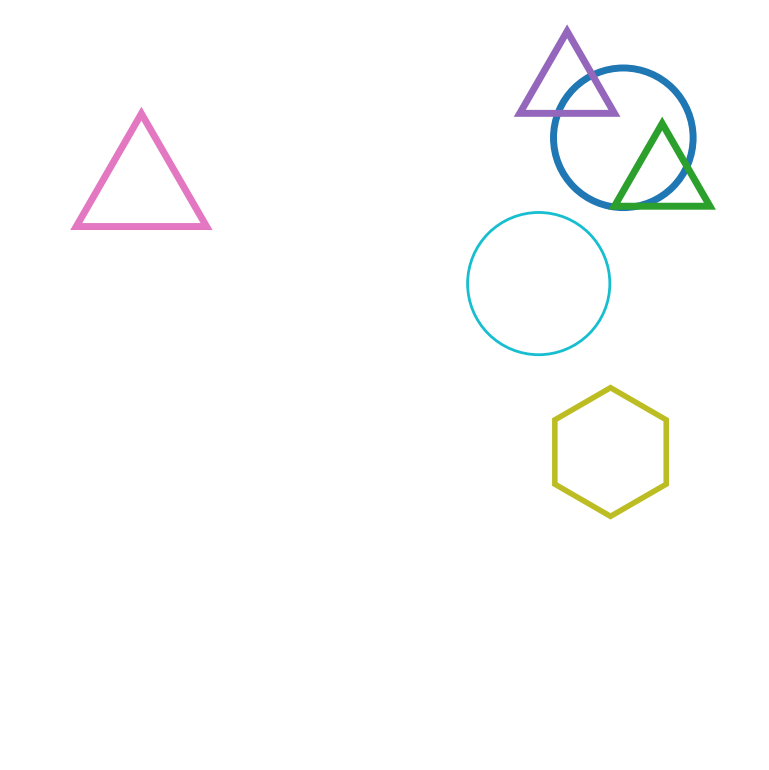[{"shape": "circle", "thickness": 2.5, "radius": 0.45, "center": [0.809, 0.821]}, {"shape": "triangle", "thickness": 2.5, "radius": 0.36, "center": [0.86, 0.768]}, {"shape": "triangle", "thickness": 2.5, "radius": 0.36, "center": [0.737, 0.888]}, {"shape": "triangle", "thickness": 2.5, "radius": 0.49, "center": [0.184, 0.755]}, {"shape": "hexagon", "thickness": 2, "radius": 0.42, "center": [0.793, 0.413]}, {"shape": "circle", "thickness": 1, "radius": 0.46, "center": [0.7, 0.632]}]